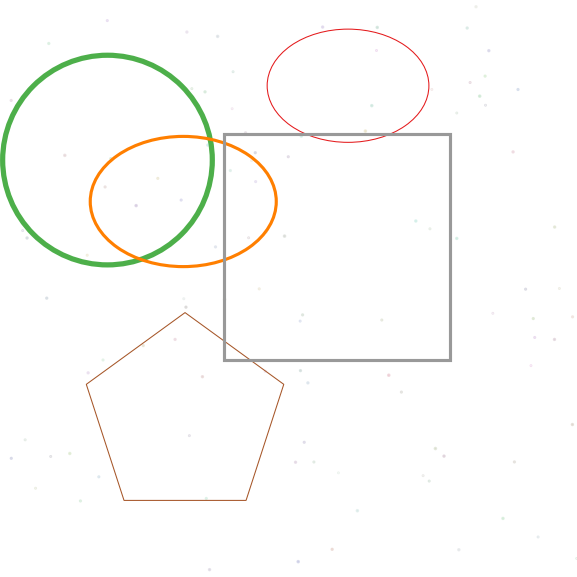[{"shape": "oval", "thickness": 0.5, "radius": 0.7, "center": [0.603, 0.851]}, {"shape": "circle", "thickness": 2.5, "radius": 0.91, "center": [0.186, 0.722]}, {"shape": "oval", "thickness": 1.5, "radius": 0.81, "center": [0.317, 0.65]}, {"shape": "pentagon", "thickness": 0.5, "radius": 0.9, "center": [0.32, 0.278]}, {"shape": "square", "thickness": 1.5, "radius": 0.98, "center": [0.584, 0.572]}]